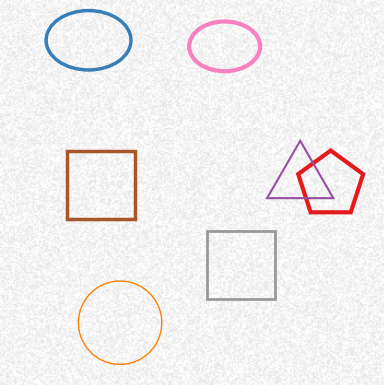[{"shape": "pentagon", "thickness": 3, "radius": 0.44, "center": [0.859, 0.52]}, {"shape": "oval", "thickness": 2.5, "radius": 0.55, "center": [0.23, 0.895]}, {"shape": "triangle", "thickness": 1.5, "radius": 0.5, "center": [0.78, 0.535]}, {"shape": "circle", "thickness": 1, "radius": 0.54, "center": [0.312, 0.162]}, {"shape": "square", "thickness": 2.5, "radius": 0.44, "center": [0.262, 0.52]}, {"shape": "oval", "thickness": 3, "radius": 0.46, "center": [0.584, 0.88]}, {"shape": "square", "thickness": 2, "radius": 0.44, "center": [0.626, 0.311]}]